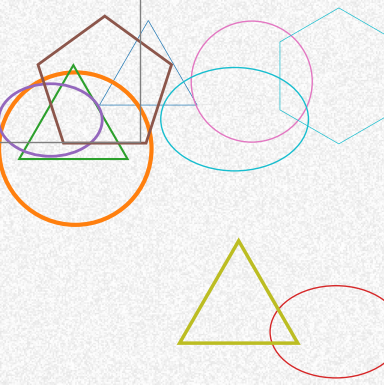[{"shape": "triangle", "thickness": 0.5, "radius": 0.73, "center": [0.385, 0.8]}, {"shape": "circle", "thickness": 3, "radius": 0.99, "center": [0.196, 0.614]}, {"shape": "triangle", "thickness": 1.5, "radius": 0.81, "center": [0.191, 0.668]}, {"shape": "oval", "thickness": 1, "radius": 0.86, "center": [0.873, 0.138]}, {"shape": "oval", "thickness": 2, "radius": 0.67, "center": [0.131, 0.688]}, {"shape": "pentagon", "thickness": 2, "radius": 0.91, "center": [0.272, 0.776]}, {"shape": "circle", "thickness": 1, "radius": 0.79, "center": [0.654, 0.788]}, {"shape": "square", "thickness": 1, "radius": 1.0, "center": [0.164, 0.83]}, {"shape": "triangle", "thickness": 2.5, "radius": 0.89, "center": [0.62, 0.197]}, {"shape": "hexagon", "thickness": 0.5, "radius": 0.88, "center": [0.88, 0.803]}, {"shape": "oval", "thickness": 1, "radius": 0.96, "center": [0.609, 0.69]}]